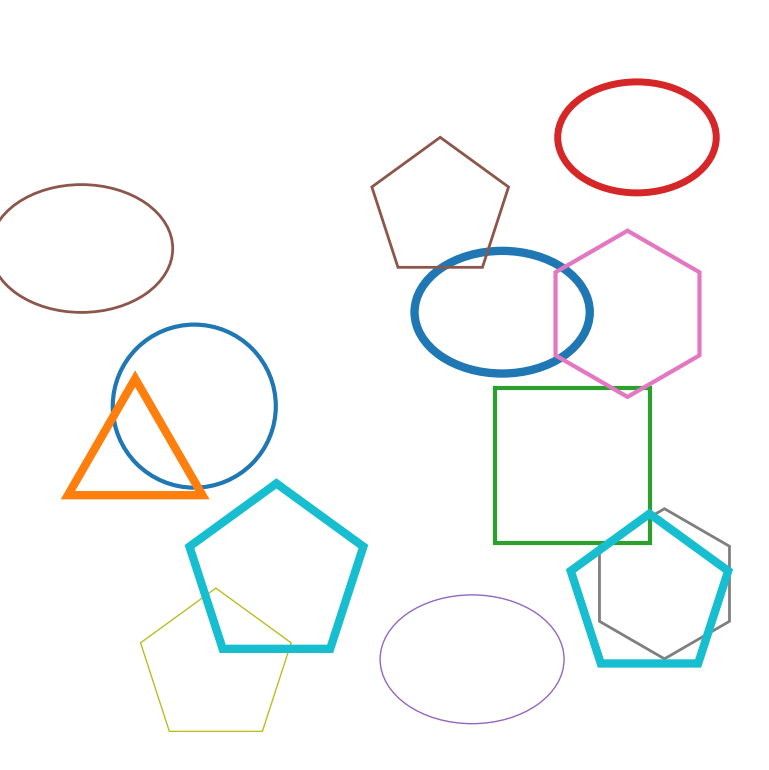[{"shape": "circle", "thickness": 1.5, "radius": 0.53, "center": [0.252, 0.473]}, {"shape": "oval", "thickness": 3, "radius": 0.57, "center": [0.652, 0.595]}, {"shape": "triangle", "thickness": 3, "radius": 0.5, "center": [0.176, 0.407]}, {"shape": "square", "thickness": 1.5, "radius": 0.5, "center": [0.744, 0.396]}, {"shape": "oval", "thickness": 2.5, "radius": 0.51, "center": [0.827, 0.822]}, {"shape": "oval", "thickness": 0.5, "radius": 0.6, "center": [0.613, 0.144]}, {"shape": "oval", "thickness": 1, "radius": 0.59, "center": [0.106, 0.677]}, {"shape": "pentagon", "thickness": 1, "radius": 0.47, "center": [0.572, 0.728]}, {"shape": "hexagon", "thickness": 1.5, "radius": 0.54, "center": [0.815, 0.592]}, {"shape": "hexagon", "thickness": 1, "radius": 0.49, "center": [0.863, 0.242]}, {"shape": "pentagon", "thickness": 0.5, "radius": 0.51, "center": [0.28, 0.133]}, {"shape": "pentagon", "thickness": 3, "radius": 0.59, "center": [0.359, 0.253]}, {"shape": "pentagon", "thickness": 3, "radius": 0.54, "center": [0.843, 0.225]}]